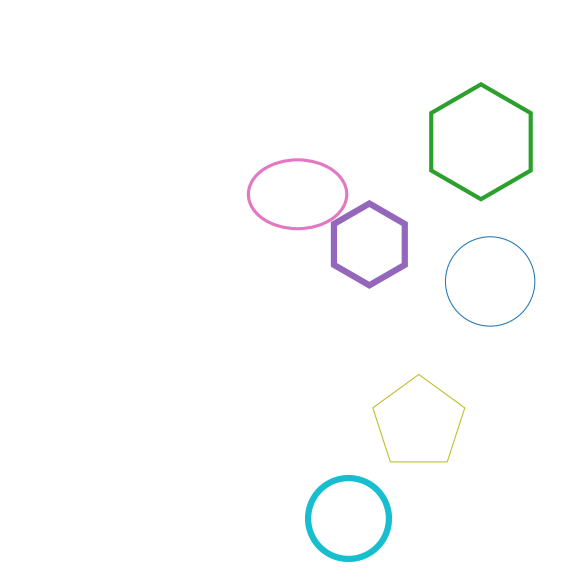[{"shape": "circle", "thickness": 0.5, "radius": 0.39, "center": [0.849, 0.512]}, {"shape": "hexagon", "thickness": 2, "radius": 0.5, "center": [0.833, 0.754]}, {"shape": "hexagon", "thickness": 3, "radius": 0.35, "center": [0.64, 0.576]}, {"shape": "oval", "thickness": 1.5, "radius": 0.43, "center": [0.515, 0.663]}, {"shape": "pentagon", "thickness": 0.5, "radius": 0.42, "center": [0.725, 0.267]}, {"shape": "circle", "thickness": 3, "radius": 0.35, "center": [0.604, 0.101]}]